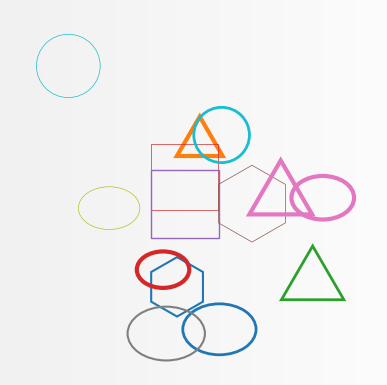[{"shape": "oval", "thickness": 2, "radius": 0.47, "center": [0.566, 0.145]}, {"shape": "hexagon", "thickness": 1.5, "radius": 0.39, "center": [0.457, 0.255]}, {"shape": "triangle", "thickness": 3, "radius": 0.34, "center": [0.515, 0.629]}, {"shape": "triangle", "thickness": 2, "radius": 0.47, "center": [0.807, 0.268]}, {"shape": "oval", "thickness": 3, "radius": 0.34, "center": [0.421, 0.3]}, {"shape": "square", "thickness": 0.5, "radius": 0.43, "center": [0.477, 0.541]}, {"shape": "square", "thickness": 1, "radius": 0.44, "center": [0.477, 0.47]}, {"shape": "hexagon", "thickness": 0.5, "radius": 0.5, "center": [0.65, 0.471]}, {"shape": "oval", "thickness": 3, "radius": 0.4, "center": [0.833, 0.486]}, {"shape": "triangle", "thickness": 3, "radius": 0.47, "center": [0.724, 0.49]}, {"shape": "oval", "thickness": 1.5, "radius": 0.5, "center": [0.429, 0.134]}, {"shape": "oval", "thickness": 0.5, "radius": 0.4, "center": [0.282, 0.459]}, {"shape": "circle", "thickness": 2, "radius": 0.36, "center": [0.572, 0.649]}, {"shape": "circle", "thickness": 0.5, "radius": 0.41, "center": [0.176, 0.829]}]